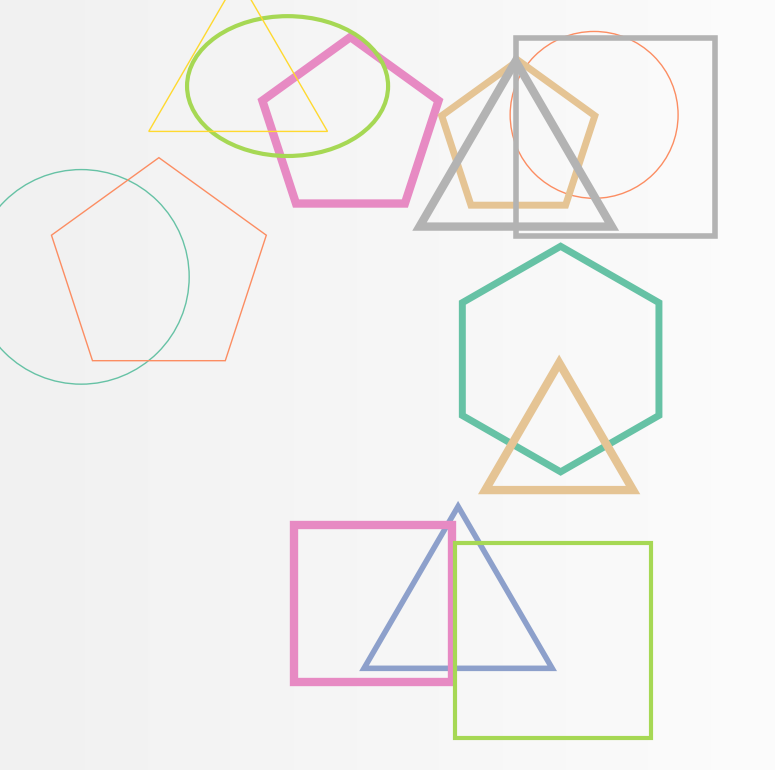[{"shape": "hexagon", "thickness": 2.5, "radius": 0.73, "center": [0.723, 0.534]}, {"shape": "circle", "thickness": 0.5, "radius": 0.7, "center": [0.105, 0.64]}, {"shape": "circle", "thickness": 0.5, "radius": 0.54, "center": [0.767, 0.851]}, {"shape": "pentagon", "thickness": 0.5, "radius": 0.73, "center": [0.205, 0.649]}, {"shape": "triangle", "thickness": 2, "radius": 0.7, "center": [0.591, 0.202]}, {"shape": "pentagon", "thickness": 3, "radius": 0.6, "center": [0.452, 0.832]}, {"shape": "square", "thickness": 3, "radius": 0.51, "center": [0.481, 0.216]}, {"shape": "oval", "thickness": 1.5, "radius": 0.65, "center": [0.371, 0.888]}, {"shape": "square", "thickness": 1.5, "radius": 0.63, "center": [0.714, 0.168]}, {"shape": "triangle", "thickness": 0.5, "radius": 0.67, "center": [0.307, 0.896]}, {"shape": "pentagon", "thickness": 2.5, "radius": 0.52, "center": [0.669, 0.818]}, {"shape": "triangle", "thickness": 3, "radius": 0.55, "center": [0.721, 0.419]}, {"shape": "square", "thickness": 2, "radius": 0.64, "center": [0.794, 0.822]}, {"shape": "triangle", "thickness": 3, "radius": 0.72, "center": [0.665, 0.777]}]